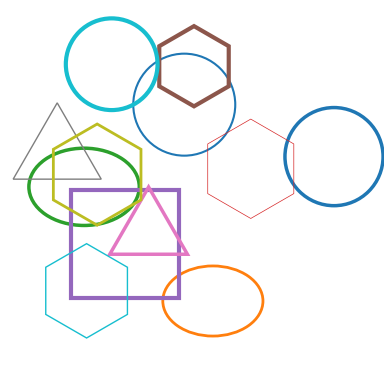[{"shape": "circle", "thickness": 2.5, "radius": 0.64, "center": [0.868, 0.593]}, {"shape": "circle", "thickness": 1.5, "radius": 0.66, "center": [0.479, 0.728]}, {"shape": "oval", "thickness": 2, "radius": 0.65, "center": [0.553, 0.218]}, {"shape": "oval", "thickness": 2.5, "radius": 0.72, "center": [0.218, 0.515]}, {"shape": "hexagon", "thickness": 0.5, "radius": 0.65, "center": [0.651, 0.562]}, {"shape": "square", "thickness": 3, "radius": 0.71, "center": [0.324, 0.366]}, {"shape": "hexagon", "thickness": 3, "radius": 0.52, "center": [0.504, 0.828]}, {"shape": "triangle", "thickness": 2.5, "radius": 0.58, "center": [0.386, 0.398]}, {"shape": "triangle", "thickness": 1, "radius": 0.66, "center": [0.149, 0.601]}, {"shape": "hexagon", "thickness": 2, "radius": 0.66, "center": [0.252, 0.546]}, {"shape": "circle", "thickness": 3, "radius": 0.6, "center": [0.29, 0.833]}, {"shape": "hexagon", "thickness": 1, "radius": 0.61, "center": [0.225, 0.245]}]